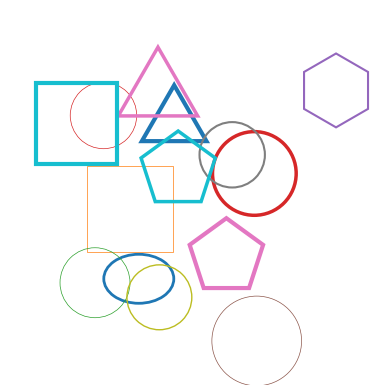[{"shape": "triangle", "thickness": 3, "radius": 0.48, "center": [0.452, 0.682]}, {"shape": "oval", "thickness": 2, "radius": 0.45, "center": [0.361, 0.276]}, {"shape": "square", "thickness": 0.5, "radius": 0.56, "center": [0.338, 0.456]}, {"shape": "circle", "thickness": 0.5, "radius": 0.45, "center": [0.247, 0.266]}, {"shape": "circle", "thickness": 0.5, "radius": 0.43, "center": [0.269, 0.7]}, {"shape": "circle", "thickness": 2.5, "radius": 0.54, "center": [0.661, 0.549]}, {"shape": "hexagon", "thickness": 1.5, "radius": 0.48, "center": [0.873, 0.765]}, {"shape": "circle", "thickness": 0.5, "radius": 0.58, "center": [0.667, 0.114]}, {"shape": "triangle", "thickness": 2.5, "radius": 0.6, "center": [0.41, 0.758]}, {"shape": "pentagon", "thickness": 3, "radius": 0.5, "center": [0.588, 0.333]}, {"shape": "circle", "thickness": 1.5, "radius": 0.42, "center": [0.603, 0.598]}, {"shape": "circle", "thickness": 1, "radius": 0.42, "center": [0.414, 0.228]}, {"shape": "square", "thickness": 3, "radius": 0.53, "center": [0.198, 0.679]}, {"shape": "pentagon", "thickness": 2.5, "radius": 0.51, "center": [0.463, 0.558]}]